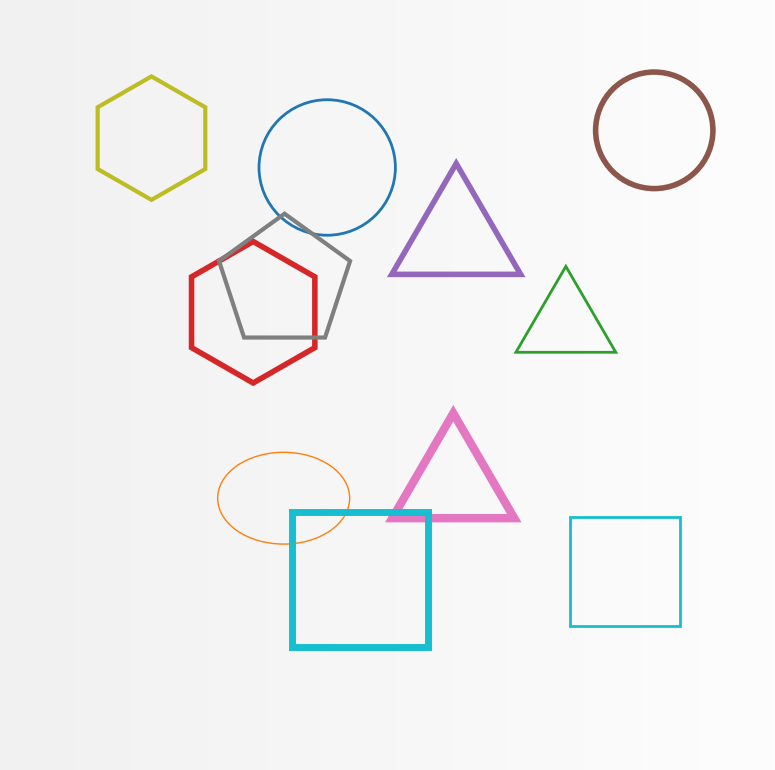[{"shape": "circle", "thickness": 1, "radius": 0.44, "center": [0.422, 0.782]}, {"shape": "oval", "thickness": 0.5, "radius": 0.43, "center": [0.366, 0.353]}, {"shape": "triangle", "thickness": 1, "radius": 0.37, "center": [0.73, 0.58]}, {"shape": "hexagon", "thickness": 2, "radius": 0.46, "center": [0.327, 0.594]}, {"shape": "triangle", "thickness": 2, "radius": 0.48, "center": [0.589, 0.692]}, {"shape": "circle", "thickness": 2, "radius": 0.38, "center": [0.844, 0.831]}, {"shape": "triangle", "thickness": 3, "radius": 0.45, "center": [0.585, 0.372]}, {"shape": "pentagon", "thickness": 1.5, "radius": 0.44, "center": [0.367, 0.634]}, {"shape": "hexagon", "thickness": 1.5, "radius": 0.4, "center": [0.195, 0.821]}, {"shape": "square", "thickness": 1, "radius": 0.35, "center": [0.806, 0.258]}, {"shape": "square", "thickness": 2.5, "radius": 0.44, "center": [0.465, 0.248]}]